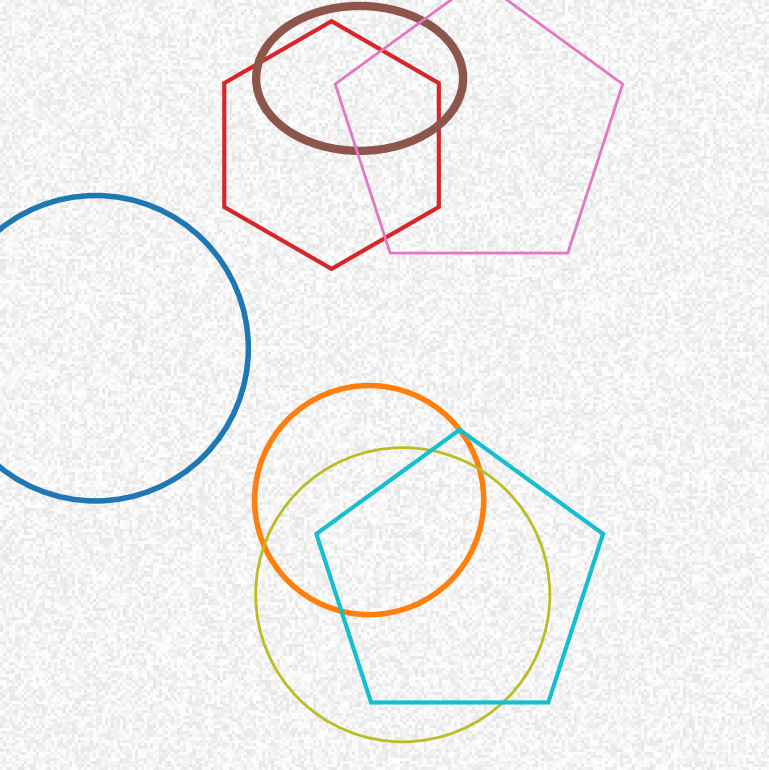[{"shape": "circle", "thickness": 2, "radius": 0.99, "center": [0.124, 0.548]}, {"shape": "circle", "thickness": 2, "radius": 0.74, "center": [0.479, 0.351]}, {"shape": "hexagon", "thickness": 1.5, "radius": 0.8, "center": [0.431, 0.812]}, {"shape": "oval", "thickness": 3, "radius": 0.67, "center": [0.467, 0.898]}, {"shape": "pentagon", "thickness": 1, "radius": 0.98, "center": [0.622, 0.83]}, {"shape": "circle", "thickness": 1, "radius": 0.96, "center": [0.523, 0.228]}, {"shape": "pentagon", "thickness": 1.5, "radius": 0.98, "center": [0.597, 0.246]}]